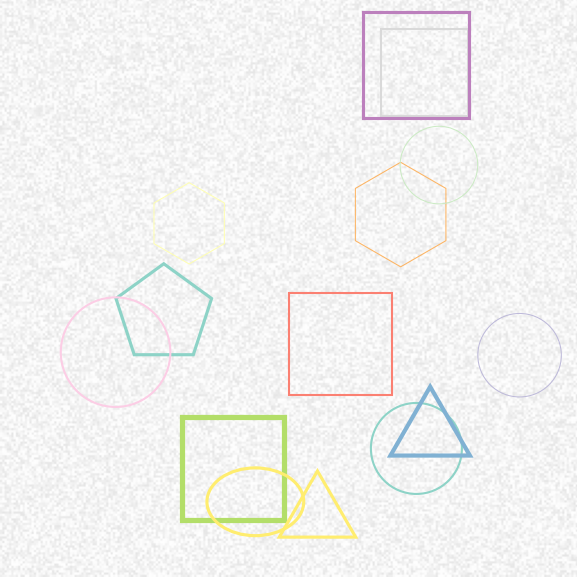[{"shape": "pentagon", "thickness": 1.5, "radius": 0.44, "center": [0.284, 0.455]}, {"shape": "circle", "thickness": 1, "radius": 0.39, "center": [0.721, 0.223]}, {"shape": "hexagon", "thickness": 0.5, "radius": 0.35, "center": [0.328, 0.612]}, {"shape": "circle", "thickness": 0.5, "radius": 0.36, "center": [0.9, 0.384]}, {"shape": "square", "thickness": 1, "radius": 0.44, "center": [0.59, 0.404]}, {"shape": "triangle", "thickness": 2, "radius": 0.4, "center": [0.745, 0.25]}, {"shape": "hexagon", "thickness": 0.5, "radius": 0.45, "center": [0.694, 0.628]}, {"shape": "square", "thickness": 2.5, "radius": 0.44, "center": [0.403, 0.188]}, {"shape": "circle", "thickness": 1, "radius": 0.47, "center": [0.2, 0.389]}, {"shape": "square", "thickness": 1, "radius": 0.38, "center": [0.734, 0.874]}, {"shape": "square", "thickness": 1.5, "radius": 0.46, "center": [0.72, 0.887]}, {"shape": "circle", "thickness": 0.5, "radius": 0.34, "center": [0.76, 0.713]}, {"shape": "triangle", "thickness": 1.5, "radius": 0.38, "center": [0.55, 0.107]}, {"shape": "oval", "thickness": 1.5, "radius": 0.42, "center": [0.442, 0.13]}]